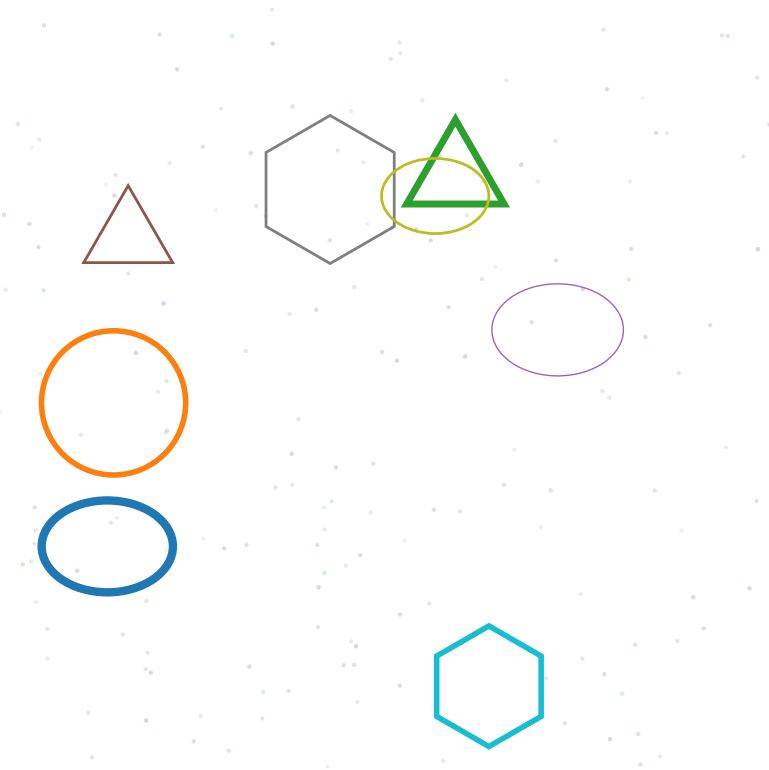[{"shape": "oval", "thickness": 3, "radius": 0.43, "center": [0.139, 0.29]}, {"shape": "circle", "thickness": 2, "radius": 0.47, "center": [0.147, 0.477]}, {"shape": "triangle", "thickness": 2.5, "radius": 0.37, "center": [0.591, 0.772]}, {"shape": "oval", "thickness": 0.5, "radius": 0.43, "center": [0.724, 0.572]}, {"shape": "triangle", "thickness": 1, "radius": 0.33, "center": [0.166, 0.692]}, {"shape": "hexagon", "thickness": 1, "radius": 0.48, "center": [0.429, 0.754]}, {"shape": "oval", "thickness": 1, "radius": 0.35, "center": [0.565, 0.745]}, {"shape": "hexagon", "thickness": 2, "radius": 0.39, "center": [0.635, 0.109]}]